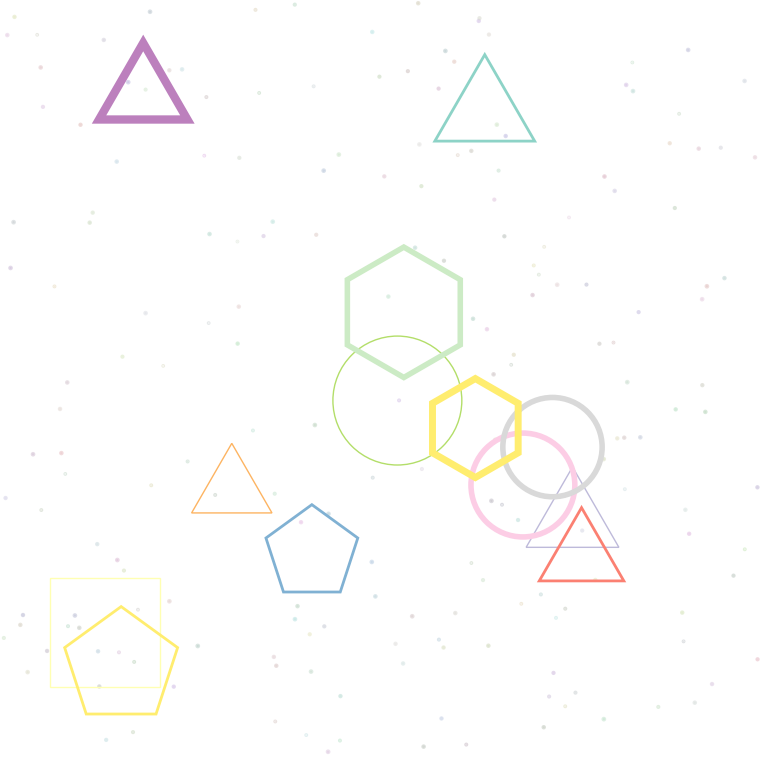[{"shape": "triangle", "thickness": 1, "radius": 0.37, "center": [0.63, 0.854]}, {"shape": "square", "thickness": 0.5, "radius": 0.36, "center": [0.136, 0.179]}, {"shape": "triangle", "thickness": 0.5, "radius": 0.35, "center": [0.744, 0.324]}, {"shape": "triangle", "thickness": 1, "radius": 0.32, "center": [0.755, 0.277]}, {"shape": "pentagon", "thickness": 1, "radius": 0.31, "center": [0.405, 0.282]}, {"shape": "triangle", "thickness": 0.5, "radius": 0.3, "center": [0.301, 0.364]}, {"shape": "circle", "thickness": 0.5, "radius": 0.42, "center": [0.516, 0.48]}, {"shape": "circle", "thickness": 2, "radius": 0.34, "center": [0.679, 0.37]}, {"shape": "circle", "thickness": 2, "radius": 0.32, "center": [0.718, 0.419]}, {"shape": "triangle", "thickness": 3, "radius": 0.33, "center": [0.186, 0.878]}, {"shape": "hexagon", "thickness": 2, "radius": 0.42, "center": [0.524, 0.594]}, {"shape": "hexagon", "thickness": 2.5, "radius": 0.32, "center": [0.617, 0.444]}, {"shape": "pentagon", "thickness": 1, "radius": 0.39, "center": [0.157, 0.135]}]